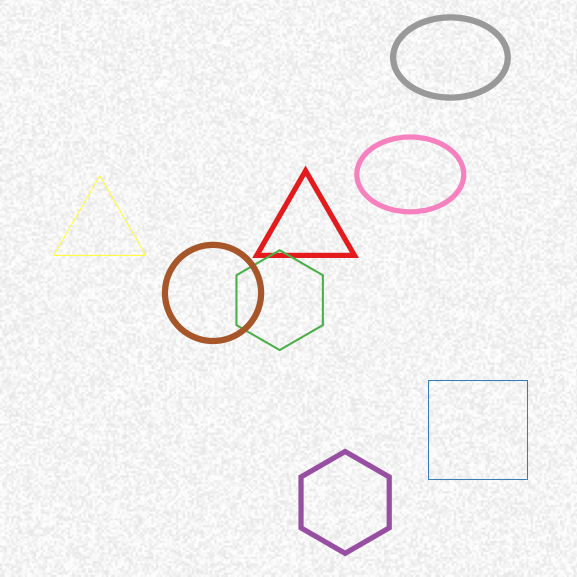[{"shape": "triangle", "thickness": 2.5, "radius": 0.49, "center": [0.529, 0.606]}, {"shape": "square", "thickness": 0.5, "radius": 0.43, "center": [0.827, 0.255]}, {"shape": "hexagon", "thickness": 1, "radius": 0.43, "center": [0.484, 0.479]}, {"shape": "hexagon", "thickness": 2.5, "radius": 0.44, "center": [0.598, 0.129]}, {"shape": "triangle", "thickness": 0.5, "radius": 0.46, "center": [0.173, 0.603]}, {"shape": "circle", "thickness": 3, "radius": 0.42, "center": [0.369, 0.492]}, {"shape": "oval", "thickness": 2.5, "radius": 0.46, "center": [0.71, 0.697]}, {"shape": "oval", "thickness": 3, "radius": 0.5, "center": [0.78, 0.9]}]